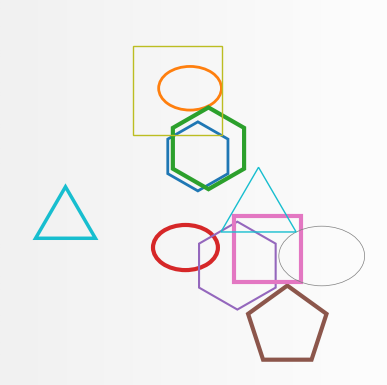[{"shape": "hexagon", "thickness": 2, "radius": 0.45, "center": [0.511, 0.594]}, {"shape": "oval", "thickness": 2, "radius": 0.4, "center": [0.49, 0.771]}, {"shape": "hexagon", "thickness": 3, "radius": 0.53, "center": [0.538, 0.615]}, {"shape": "oval", "thickness": 3, "radius": 0.42, "center": [0.479, 0.357]}, {"shape": "hexagon", "thickness": 1.5, "radius": 0.57, "center": [0.613, 0.31]}, {"shape": "pentagon", "thickness": 3, "radius": 0.53, "center": [0.741, 0.152]}, {"shape": "square", "thickness": 3, "radius": 0.43, "center": [0.69, 0.353]}, {"shape": "oval", "thickness": 0.5, "radius": 0.55, "center": [0.83, 0.335]}, {"shape": "square", "thickness": 1, "radius": 0.58, "center": [0.458, 0.765]}, {"shape": "triangle", "thickness": 2.5, "radius": 0.45, "center": [0.169, 0.426]}, {"shape": "triangle", "thickness": 1, "radius": 0.56, "center": [0.667, 0.453]}]